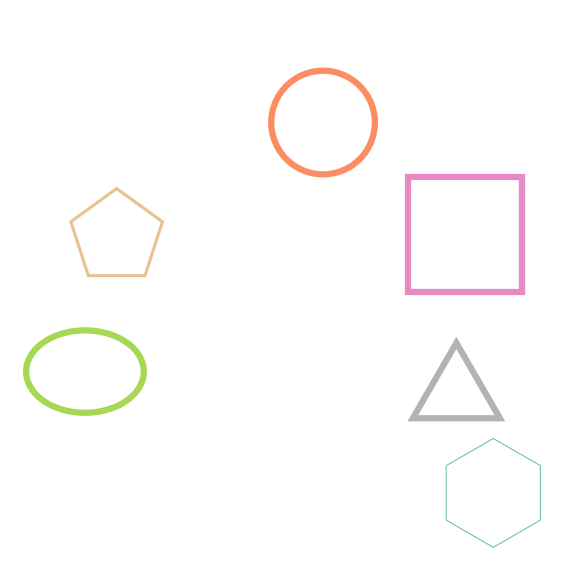[{"shape": "hexagon", "thickness": 0.5, "radius": 0.47, "center": [0.854, 0.146]}, {"shape": "circle", "thickness": 3, "radius": 0.45, "center": [0.559, 0.787]}, {"shape": "square", "thickness": 3, "radius": 0.5, "center": [0.805, 0.593]}, {"shape": "oval", "thickness": 3, "radius": 0.51, "center": [0.147, 0.356]}, {"shape": "pentagon", "thickness": 1.5, "radius": 0.42, "center": [0.202, 0.589]}, {"shape": "triangle", "thickness": 3, "radius": 0.44, "center": [0.79, 0.318]}]